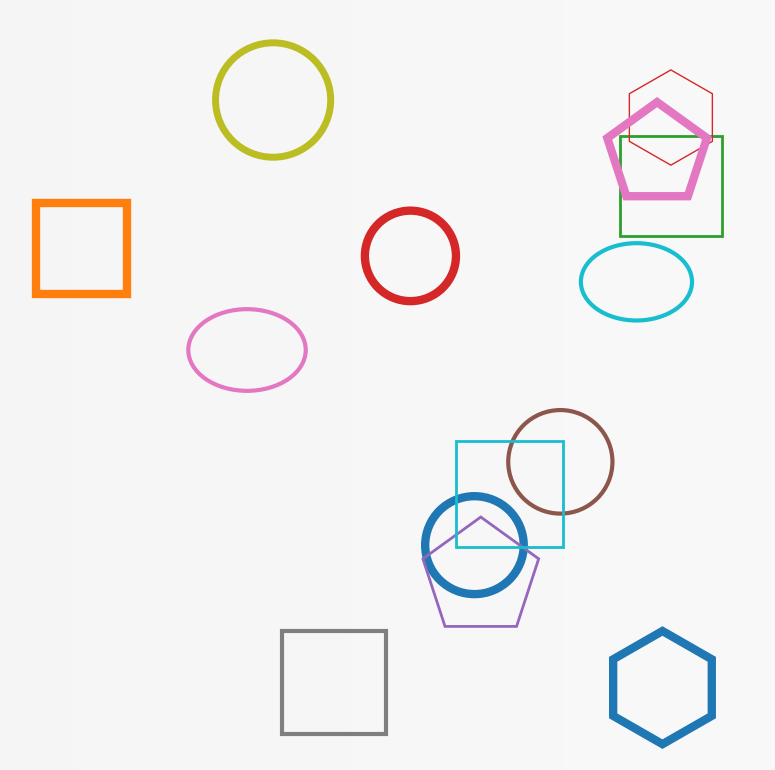[{"shape": "circle", "thickness": 3, "radius": 0.32, "center": [0.612, 0.292]}, {"shape": "hexagon", "thickness": 3, "radius": 0.37, "center": [0.855, 0.107]}, {"shape": "square", "thickness": 3, "radius": 0.3, "center": [0.105, 0.678]}, {"shape": "square", "thickness": 1, "radius": 0.33, "center": [0.866, 0.758]}, {"shape": "hexagon", "thickness": 0.5, "radius": 0.31, "center": [0.866, 0.847]}, {"shape": "circle", "thickness": 3, "radius": 0.29, "center": [0.53, 0.668]}, {"shape": "pentagon", "thickness": 1, "radius": 0.39, "center": [0.62, 0.25]}, {"shape": "circle", "thickness": 1.5, "radius": 0.34, "center": [0.723, 0.4]}, {"shape": "pentagon", "thickness": 3, "radius": 0.34, "center": [0.848, 0.8]}, {"shape": "oval", "thickness": 1.5, "radius": 0.38, "center": [0.319, 0.545]}, {"shape": "square", "thickness": 1.5, "radius": 0.33, "center": [0.431, 0.113]}, {"shape": "circle", "thickness": 2.5, "radius": 0.37, "center": [0.352, 0.87]}, {"shape": "square", "thickness": 1, "radius": 0.34, "center": [0.658, 0.358]}, {"shape": "oval", "thickness": 1.5, "radius": 0.36, "center": [0.821, 0.634]}]